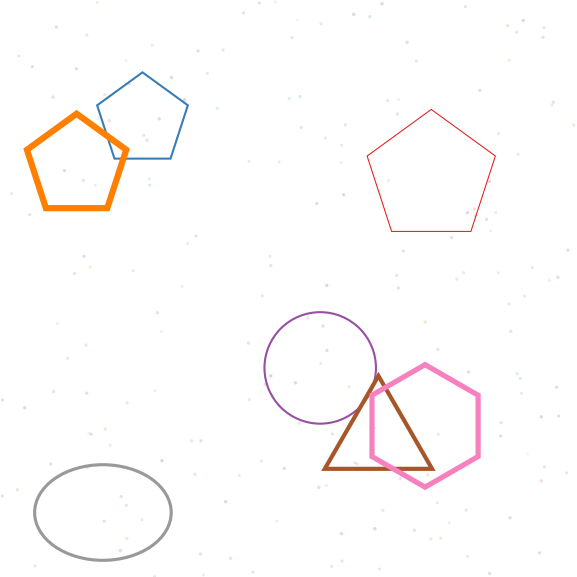[{"shape": "pentagon", "thickness": 0.5, "radius": 0.58, "center": [0.747, 0.693]}, {"shape": "pentagon", "thickness": 1, "radius": 0.41, "center": [0.247, 0.791]}, {"shape": "circle", "thickness": 1, "radius": 0.48, "center": [0.554, 0.362]}, {"shape": "pentagon", "thickness": 3, "radius": 0.45, "center": [0.133, 0.712]}, {"shape": "triangle", "thickness": 2, "radius": 0.54, "center": [0.655, 0.241]}, {"shape": "hexagon", "thickness": 2.5, "radius": 0.53, "center": [0.736, 0.262]}, {"shape": "oval", "thickness": 1.5, "radius": 0.59, "center": [0.178, 0.112]}]